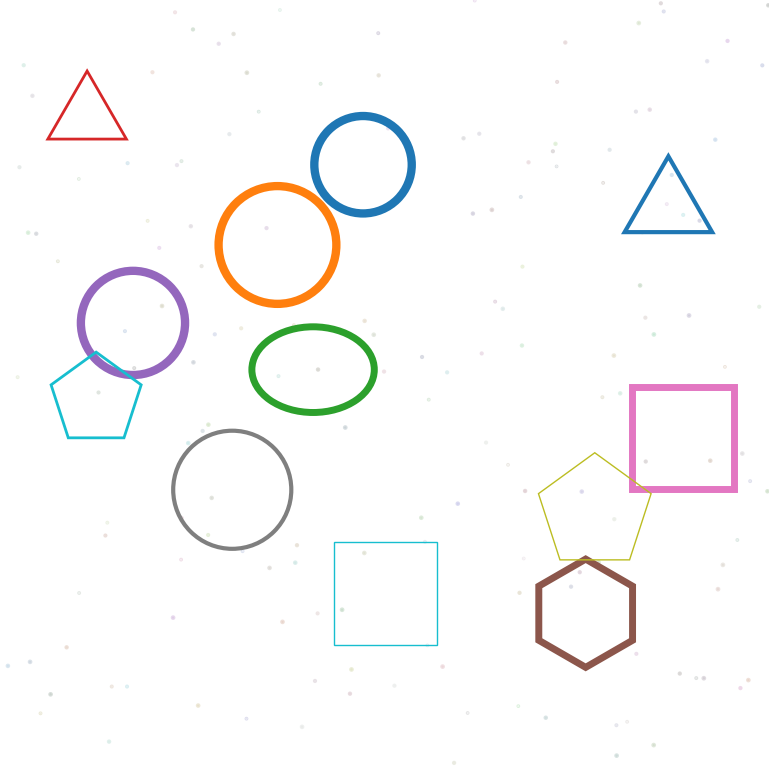[{"shape": "triangle", "thickness": 1.5, "radius": 0.33, "center": [0.868, 0.731]}, {"shape": "circle", "thickness": 3, "radius": 0.32, "center": [0.471, 0.786]}, {"shape": "circle", "thickness": 3, "radius": 0.38, "center": [0.36, 0.682]}, {"shape": "oval", "thickness": 2.5, "radius": 0.4, "center": [0.407, 0.52]}, {"shape": "triangle", "thickness": 1, "radius": 0.29, "center": [0.113, 0.849]}, {"shape": "circle", "thickness": 3, "radius": 0.34, "center": [0.173, 0.581]}, {"shape": "hexagon", "thickness": 2.5, "radius": 0.35, "center": [0.761, 0.204]}, {"shape": "square", "thickness": 2.5, "radius": 0.33, "center": [0.887, 0.432]}, {"shape": "circle", "thickness": 1.5, "radius": 0.38, "center": [0.302, 0.364]}, {"shape": "pentagon", "thickness": 0.5, "radius": 0.38, "center": [0.772, 0.335]}, {"shape": "square", "thickness": 0.5, "radius": 0.33, "center": [0.501, 0.229]}, {"shape": "pentagon", "thickness": 1, "radius": 0.31, "center": [0.125, 0.481]}]